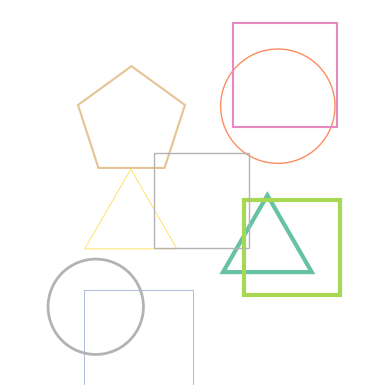[{"shape": "triangle", "thickness": 3, "radius": 0.67, "center": [0.694, 0.36]}, {"shape": "circle", "thickness": 1, "radius": 0.74, "center": [0.722, 0.724]}, {"shape": "square", "thickness": 0.5, "radius": 0.71, "center": [0.361, 0.105]}, {"shape": "square", "thickness": 1.5, "radius": 0.68, "center": [0.74, 0.805]}, {"shape": "square", "thickness": 3, "radius": 0.62, "center": [0.759, 0.358]}, {"shape": "triangle", "thickness": 0.5, "radius": 0.69, "center": [0.34, 0.423]}, {"shape": "pentagon", "thickness": 1.5, "radius": 0.73, "center": [0.342, 0.682]}, {"shape": "circle", "thickness": 2, "radius": 0.62, "center": [0.249, 0.203]}, {"shape": "square", "thickness": 1, "radius": 0.62, "center": [0.524, 0.48]}]